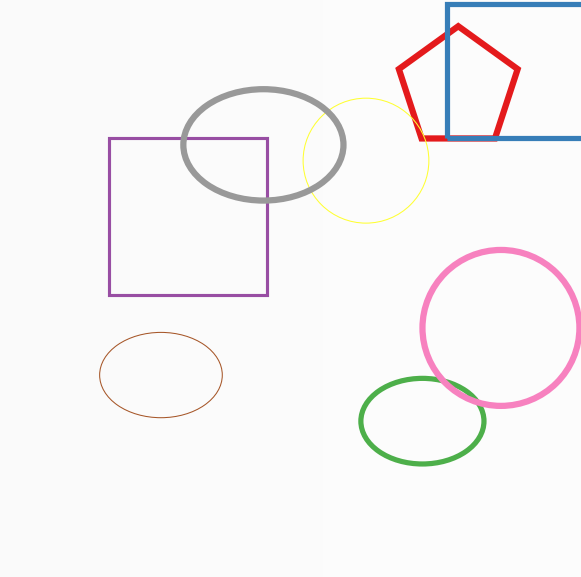[{"shape": "pentagon", "thickness": 3, "radius": 0.54, "center": [0.788, 0.846]}, {"shape": "square", "thickness": 2.5, "radius": 0.58, "center": [0.885, 0.876]}, {"shape": "oval", "thickness": 2.5, "radius": 0.53, "center": [0.727, 0.27]}, {"shape": "square", "thickness": 1.5, "radius": 0.68, "center": [0.323, 0.624]}, {"shape": "circle", "thickness": 0.5, "radius": 0.54, "center": [0.63, 0.721]}, {"shape": "oval", "thickness": 0.5, "radius": 0.53, "center": [0.277, 0.35]}, {"shape": "circle", "thickness": 3, "radius": 0.68, "center": [0.862, 0.431]}, {"shape": "oval", "thickness": 3, "radius": 0.69, "center": [0.453, 0.748]}]